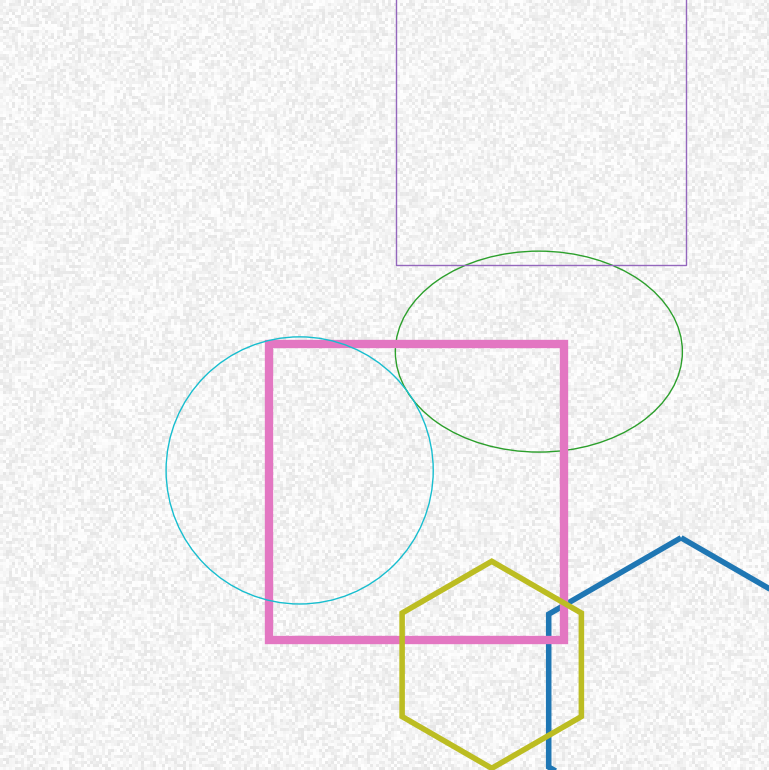[{"shape": "hexagon", "thickness": 2, "radius": 0.99, "center": [0.884, 0.103]}, {"shape": "oval", "thickness": 0.5, "radius": 0.93, "center": [0.7, 0.543]}, {"shape": "square", "thickness": 0.5, "radius": 0.94, "center": [0.702, 0.845]}, {"shape": "square", "thickness": 3, "radius": 0.96, "center": [0.541, 0.361]}, {"shape": "hexagon", "thickness": 2, "radius": 0.67, "center": [0.639, 0.137]}, {"shape": "circle", "thickness": 0.5, "radius": 0.87, "center": [0.389, 0.389]}]